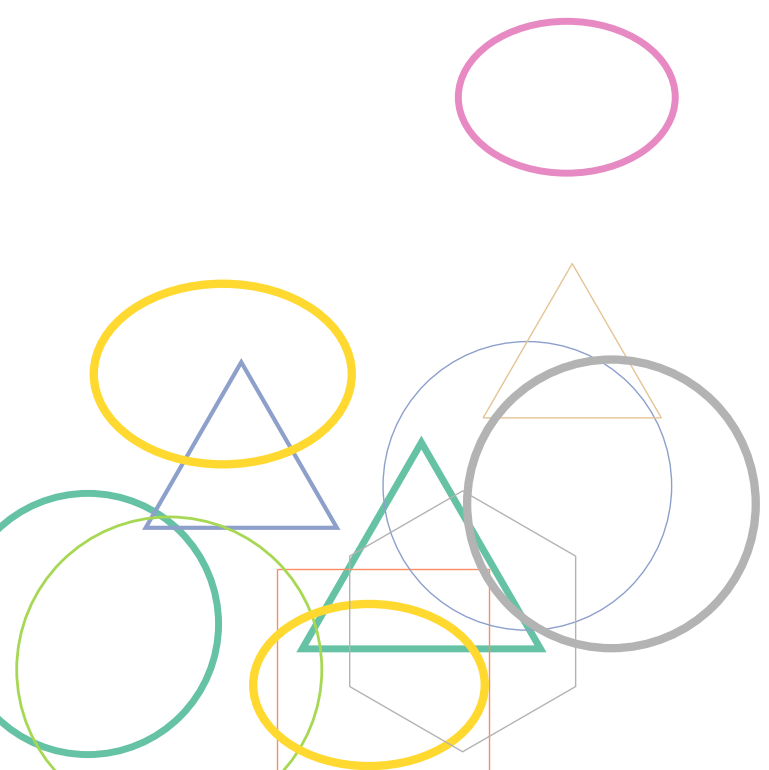[{"shape": "circle", "thickness": 2.5, "radius": 0.85, "center": [0.114, 0.19]}, {"shape": "triangle", "thickness": 2.5, "radius": 0.89, "center": [0.547, 0.247]}, {"shape": "square", "thickness": 0.5, "radius": 0.69, "center": [0.497, 0.123]}, {"shape": "triangle", "thickness": 1.5, "radius": 0.72, "center": [0.313, 0.386]}, {"shape": "circle", "thickness": 0.5, "radius": 0.94, "center": [0.685, 0.369]}, {"shape": "oval", "thickness": 2.5, "radius": 0.7, "center": [0.736, 0.874]}, {"shape": "circle", "thickness": 1, "radius": 0.99, "center": [0.22, 0.131]}, {"shape": "oval", "thickness": 3, "radius": 0.75, "center": [0.479, 0.11]}, {"shape": "oval", "thickness": 3, "radius": 0.84, "center": [0.289, 0.514]}, {"shape": "triangle", "thickness": 0.5, "radius": 0.67, "center": [0.743, 0.524]}, {"shape": "circle", "thickness": 3, "radius": 0.94, "center": [0.794, 0.346]}, {"shape": "hexagon", "thickness": 0.5, "radius": 0.85, "center": [0.601, 0.193]}]